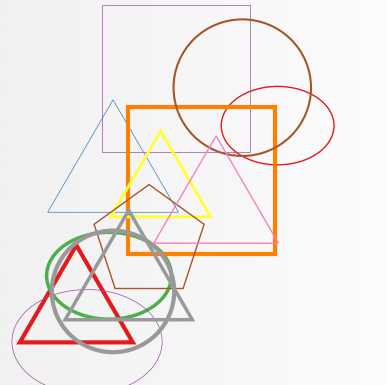[{"shape": "triangle", "thickness": 3, "radius": 0.84, "center": [0.197, 0.195]}, {"shape": "oval", "thickness": 1, "radius": 0.73, "center": [0.716, 0.674]}, {"shape": "triangle", "thickness": 0.5, "radius": 0.97, "center": [0.292, 0.546]}, {"shape": "oval", "thickness": 2.5, "radius": 0.81, "center": [0.281, 0.284]}, {"shape": "oval", "thickness": 0.5, "radius": 0.97, "center": [0.225, 0.112]}, {"shape": "square", "thickness": 0.5, "radius": 0.95, "center": [0.454, 0.796]}, {"shape": "square", "thickness": 3, "radius": 0.95, "center": [0.52, 0.53]}, {"shape": "triangle", "thickness": 2, "radius": 0.74, "center": [0.415, 0.511]}, {"shape": "circle", "thickness": 1.5, "radius": 0.89, "center": [0.625, 0.772]}, {"shape": "pentagon", "thickness": 1, "radius": 0.75, "center": [0.385, 0.371]}, {"shape": "triangle", "thickness": 1, "radius": 0.93, "center": [0.558, 0.461]}, {"shape": "circle", "thickness": 3, "radius": 0.79, "center": [0.292, 0.243]}, {"shape": "triangle", "thickness": 2.5, "radius": 0.95, "center": [0.332, 0.264]}]